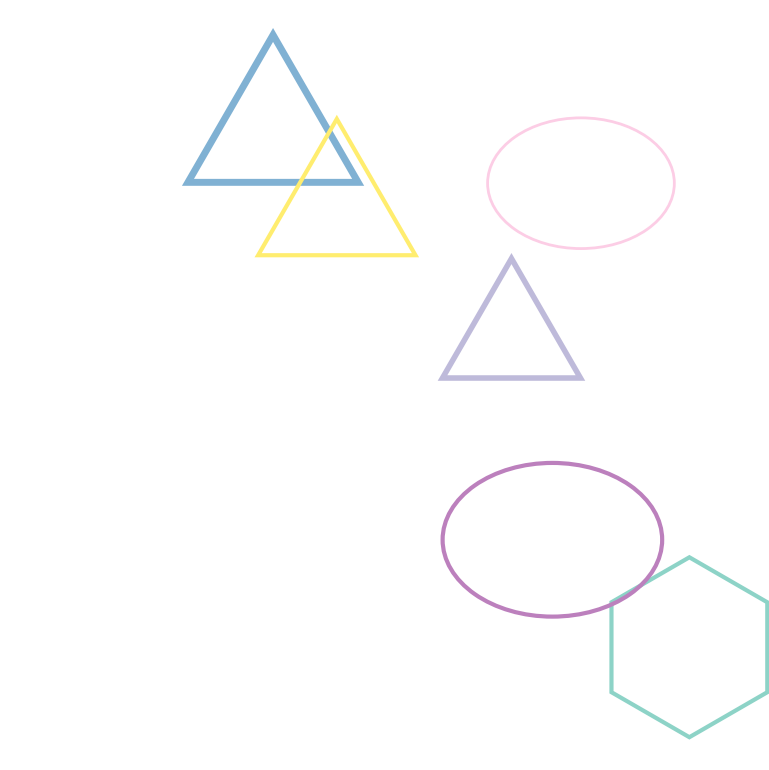[{"shape": "hexagon", "thickness": 1.5, "radius": 0.58, "center": [0.895, 0.159]}, {"shape": "triangle", "thickness": 2, "radius": 0.52, "center": [0.664, 0.561]}, {"shape": "triangle", "thickness": 2.5, "radius": 0.64, "center": [0.355, 0.827]}, {"shape": "oval", "thickness": 1, "radius": 0.61, "center": [0.754, 0.762]}, {"shape": "oval", "thickness": 1.5, "radius": 0.71, "center": [0.717, 0.299]}, {"shape": "triangle", "thickness": 1.5, "radius": 0.59, "center": [0.437, 0.728]}]